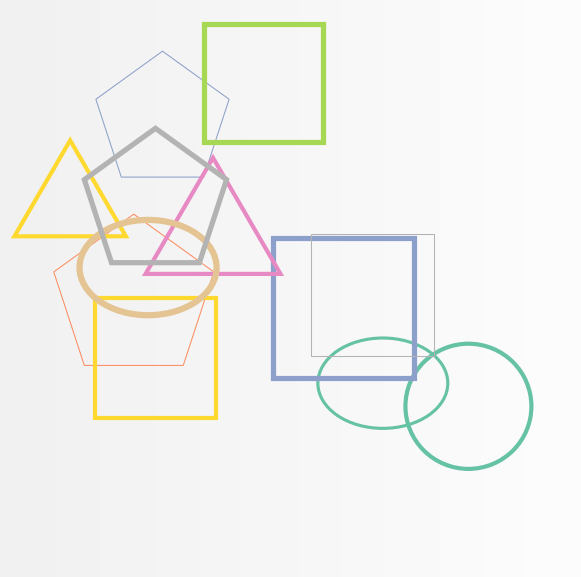[{"shape": "oval", "thickness": 1.5, "radius": 0.56, "center": [0.659, 0.336]}, {"shape": "circle", "thickness": 2, "radius": 0.54, "center": [0.806, 0.296]}, {"shape": "pentagon", "thickness": 0.5, "radius": 0.72, "center": [0.23, 0.484]}, {"shape": "pentagon", "thickness": 0.5, "radius": 0.6, "center": [0.28, 0.79]}, {"shape": "square", "thickness": 2.5, "radius": 0.61, "center": [0.591, 0.467]}, {"shape": "triangle", "thickness": 2, "radius": 0.67, "center": [0.366, 0.592]}, {"shape": "square", "thickness": 2.5, "radius": 0.51, "center": [0.454, 0.855]}, {"shape": "triangle", "thickness": 2, "radius": 0.55, "center": [0.121, 0.645]}, {"shape": "square", "thickness": 2, "radius": 0.52, "center": [0.268, 0.379]}, {"shape": "oval", "thickness": 3, "radius": 0.59, "center": [0.255, 0.536]}, {"shape": "square", "thickness": 0.5, "radius": 0.53, "center": [0.641, 0.488]}, {"shape": "pentagon", "thickness": 2.5, "radius": 0.64, "center": [0.267, 0.648]}]